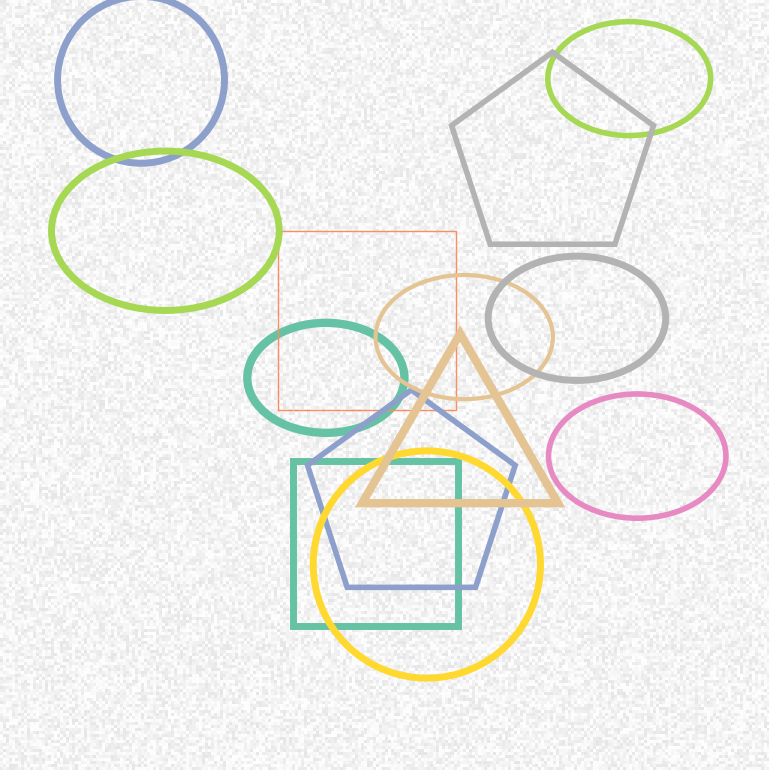[{"shape": "square", "thickness": 2.5, "radius": 0.53, "center": [0.488, 0.294]}, {"shape": "oval", "thickness": 3, "radius": 0.51, "center": [0.423, 0.509]}, {"shape": "square", "thickness": 0.5, "radius": 0.58, "center": [0.477, 0.584]}, {"shape": "circle", "thickness": 2.5, "radius": 0.54, "center": [0.183, 0.896]}, {"shape": "pentagon", "thickness": 2, "radius": 0.71, "center": [0.534, 0.352]}, {"shape": "oval", "thickness": 2, "radius": 0.58, "center": [0.828, 0.408]}, {"shape": "oval", "thickness": 2, "radius": 0.53, "center": [0.817, 0.898]}, {"shape": "oval", "thickness": 2.5, "radius": 0.74, "center": [0.215, 0.7]}, {"shape": "circle", "thickness": 2.5, "radius": 0.74, "center": [0.554, 0.267]}, {"shape": "oval", "thickness": 1.5, "radius": 0.58, "center": [0.603, 0.562]}, {"shape": "triangle", "thickness": 3, "radius": 0.73, "center": [0.598, 0.42]}, {"shape": "pentagon", "thickness": 2, "radius": 0.69, "center": [0.718, 0.794]}, {"shape": "oval", "thickness": 2.5, "radius": 0.58, "center": [0.749, 0.587]}]